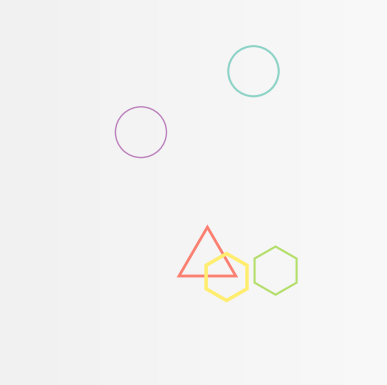[{"shape": "circle", "thickness": 1.5, "radius": 0.33, "center": [0.654, 0.815]}, {"shape": "triangle", "thickness": 2, "radius": 0.42, "center": [0.535, 0.325]}, {"shape": "hexagon", "thickness": 1.5, "radius": 0.31, "center": [0.711, 0.297]}, {"shape": "circle", "thickness": 1, "radius": 0.33, "center": [0.364, 0.657]}, {"shape": "hexagon", "thickness": 2.5, "radius": 0.3, "center": [0.585, 0.28]}]